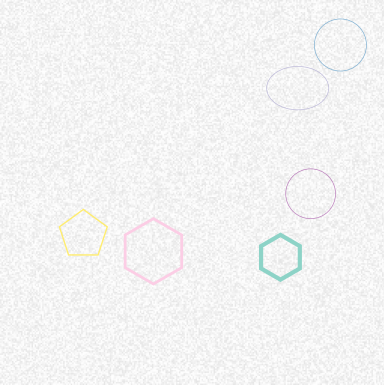[{"shape": "hexagon", "thickness": 3, "radius": 0.29, "center": [0.728, 0.332]}, {"shape": "oval", "thickness": 0.5, "radius": 0.4, "center": [0.773, 0.771]}, {"shape": "circle", "thickness": 0.5, "radius": 0.34, "center": [0.884, 0.883]}, {"shape": "hexagon", "thickness": 2, "radius": 0.42, "center": [0.399, 0.347]}, {"shape": "circle", "thickness": 0.5, "radius": 0.32, "center": [0.807, 0.497]}, {"shape": "pentagon", "thickness": 1, "radius": 0.33, "center": [0.216, 0.391]}]